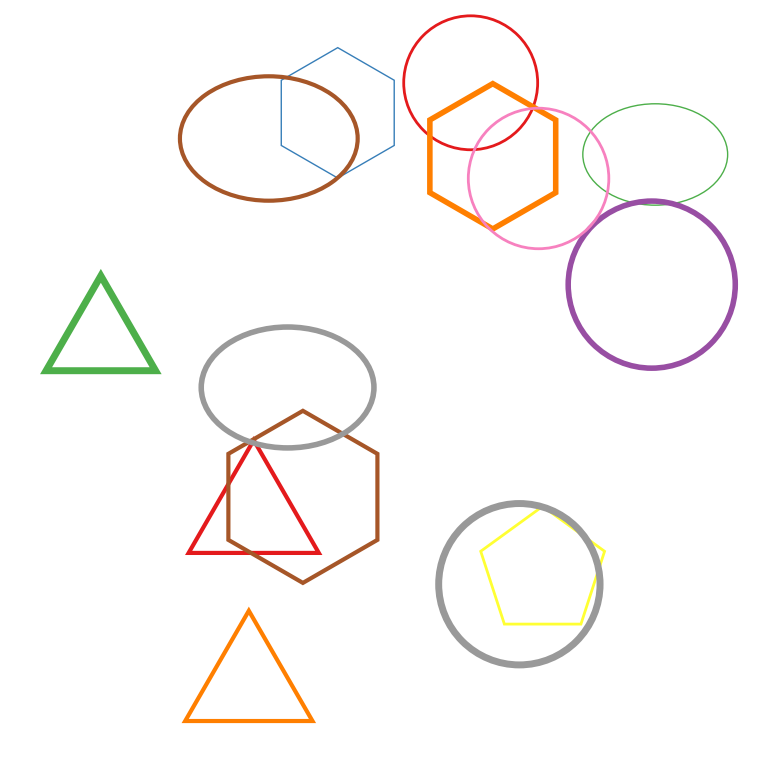[{"shape": "triangle", "thickness": 1.5, "radius": 0.49, "center": [0.33, 0.331]}, {"shape": "circle", "thickness": 1, "radius": 0.43, "center": [0.611, 0.892]}, {"shape": "hexagon", "thickness": 0.5, "radius": 0.42, "center": [0.439, 0.853]}, {"shape": "oval", "thickness": 0.5, "radius": 0.47, "center": [0.851, 0.799]}, {"shape": "triangle", "thickness": 2.5, "radius": 0.41, "center": [0.131, 0.56]}, {"shape": "circle", "thickness": 2, "radius": 0.54, "center": [0.846, 0.63]}, {"shape": "triangle", "thickness": 1.5, "radius": 0.48, "center": [0.323, 0.111]}, {"shape": "hexagon", "thickness": 2, "radius": 0.47, "center": [0.64, 0.797]}, {"shape": "pentagon", "thickness": 1, "radius": 0.42, "center": [0.705, 0.258]}, {"shape": "hexagon", "thickness": 1.5, "radius": 0.56, "center": [0.393, 0.355]}, {"shape": "oval", "thickness": 1.5, "radius": 0.58, "center": [0.349, 0.82]}, {"shape": "circle", "thickness": 1, "radius": 0.46, "center": [0.699, 0.768]}, {"shape": "oval", "thickness": 2, "radius": 0.56, "center": [0.373, 0.497]}, {"shape": "circle", "thickness": 2.5, "radius": 0.52, "center": [0.675, 0.241]}]